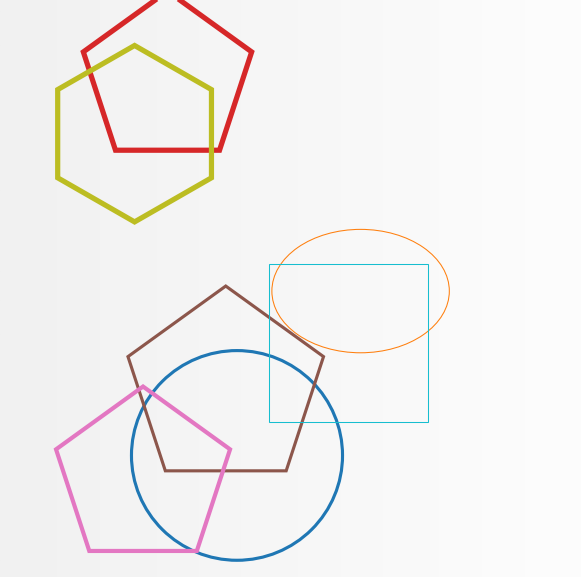[{"shape": "circle", "thickness": 1.5, "radius": 0.91, "center": [0.408, 0.211]}, {"shape": "oval", "thickness": 0.5, "radius": 0.76, "center": [0.62, 0.495]}, {"shape": "pentagon", "thickness": 2.5, "radius": 0.76, "center": [0.288, 0.862]}, {"shape": "pentagon", "thickness": 1.5, "radius": 0.88, "center": [0.388, 0.327]}, {"shape": "pentagon", "thickness": 2, "radius": 0.79, "center": [0.246, 0.172]}, {"shape": "hexagon", "thickness": 2.5, "radius": 0.76, "center": [0.232, 0.768]}, {"shape": "square", "thickness": 0.5, "radius": 0.69, "center": [0.6, 0.405]}]